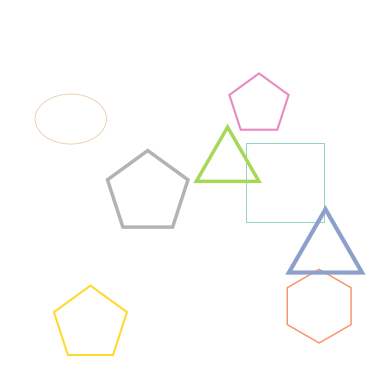[{"shape": "square", "thickness": 0.5, "radius": 0.51, "center": [0.74, 0.526]}, {"shape": "hexagon", "thickness": 1, "radius": 0.48, "center": [0.829, 0.205]}, {"shape": "triangle", "thickness": 3, "radius": 0.55, "center": [0.845, 0.347]}, {"shape": "pentagon", "thickness": 1.5, "radius": 0.4, "center": [0.673, 0.728]}, {"shape": "triangle", "thickness": 2.5, "radius": 0.47, "center": [0.591, 0.576]}, {"shape": "pentagon", "thickness": 1.5, "radius": 0.5, "center": [0.235, 0.158]}, {"shape": "oval", "thickness": 0.5, "radius": 0.46, "center": [0.184, 0.691]}, {"shape": "pentagon", "thickness": 2.5, "radius": 0.55, "center": [0.384, 0.499]}]